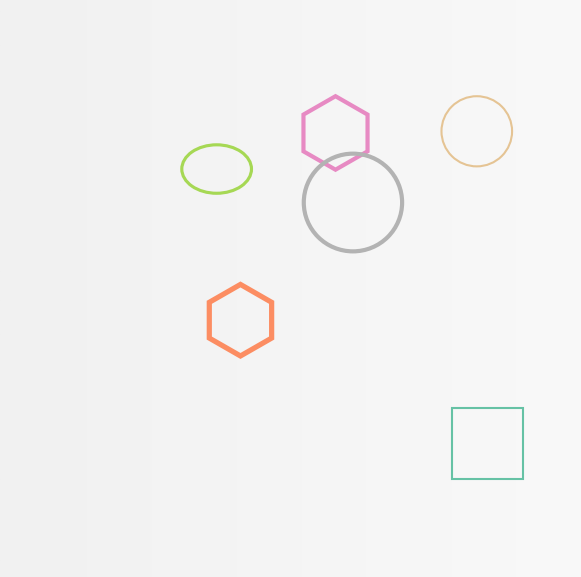[{"shape": "square", "thickness": 1, "radius": 0.31, "center": [0.839, 0.231]}, {"shape": "hexagon", "thickness": 2.5, "radius": 0.31, "center": [0.414, 0.445]}, {"shape": "hexagon", "thickness": 2, "radius": 0.32, "center": [0.577, 0.769]}, {"shape": "oval", "thickness": 1.5, "radius": 0.3, "center": [0.373, 0.706]}, {"shape": "circle", "thickness": 1, "radius": 0.3, "center": [0.82, 0.772]}, {"shape": "circle", "thickness": 2, "radius": 0.42, "center": [0.607, 0.648]}]